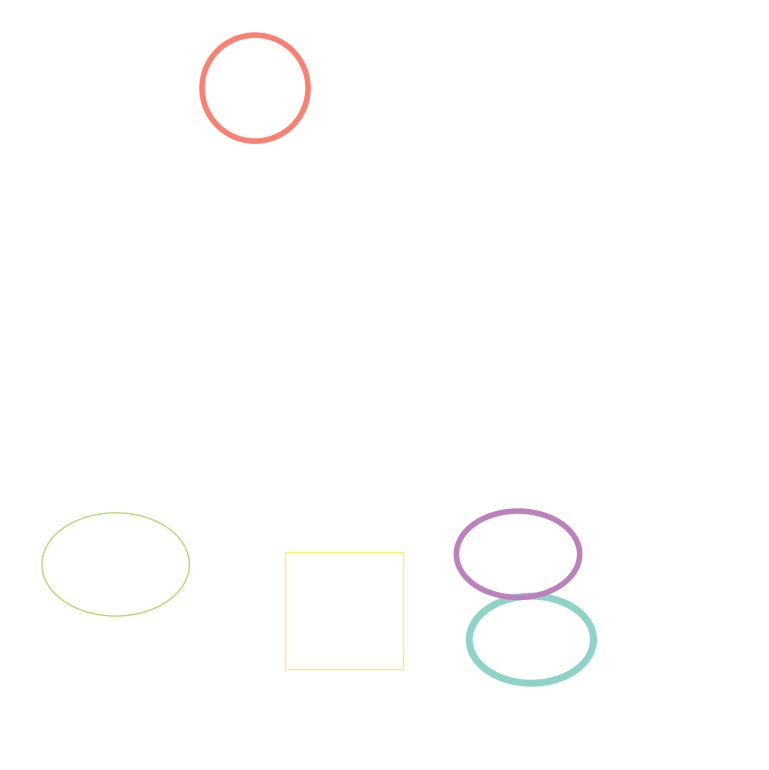[{"shape": "oval", "thickness": 2.5, "radius": 0.4, "center": [0.69, 0.169]}, {"shape": "circle", "thickness": 2, "radius": 0.34, "center": [0.331, 0.886]}, {"shape": "oval", "thickness": 0.5, "radius": 0.48, "center": [0.15, 0.267]}, {"shape": "oval", "thickness": 2, "radius": 0.4, "center": [0.673, 0.28]}, {"shape": "square", "thickness": 0.5, "radius": 0.38, "center": [0.447, 0.207]}]